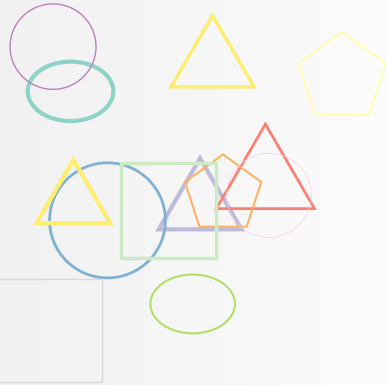[{"shape": "oval", "thickness": 3, "radius": 0.55, "center": [0.182, 0.763]}, {"shape": "pentagon", "thickness": 1.5, "radius": 0.59, "center": [0.883, 0.799]}, {"shape": "triangle", "thickness": 3, "radius": 0.62, "center": [0.516, 0.466]}, {"shape": "triangle", "thickness": 2, "radius": 0.73, "center": [0.685, 0.531]}, {"shape": "circle", "thickness": 2, "radius": 0.75, "center": [0.277, 0.428]}, {"shape": "pentagon", "thickness": 1.5, "radius": 0.52, "center": [0.576, 0.495]}, {"shape": "oval", "thickness": 1.5, "radius": 0.55, "center": [0.497, 0.211]}, {"shape": "circle", "thickness": 0.5, "radius": 0.55, "center": [0.694, 0.493]}, {"shape": "square", "thickness": 1, "radius": 0.67, "center": [0.129, 0.143]}, {"shape": "circle", "thickness": 1, "radius": 0.55, "center": [0.137, 0.879]}, {"shape": "square", "thickness": 2.5, "radius": 0.62, "center": [0.435, 0.454]}, {"shape": "triangle", "thickness": 2.5, "radius": 0.62, "center": [0.548, 0.836]}, {"shape": "triangle", "thickness": 3, "radius": 0.55, "center": [0.189, 0.475]}]